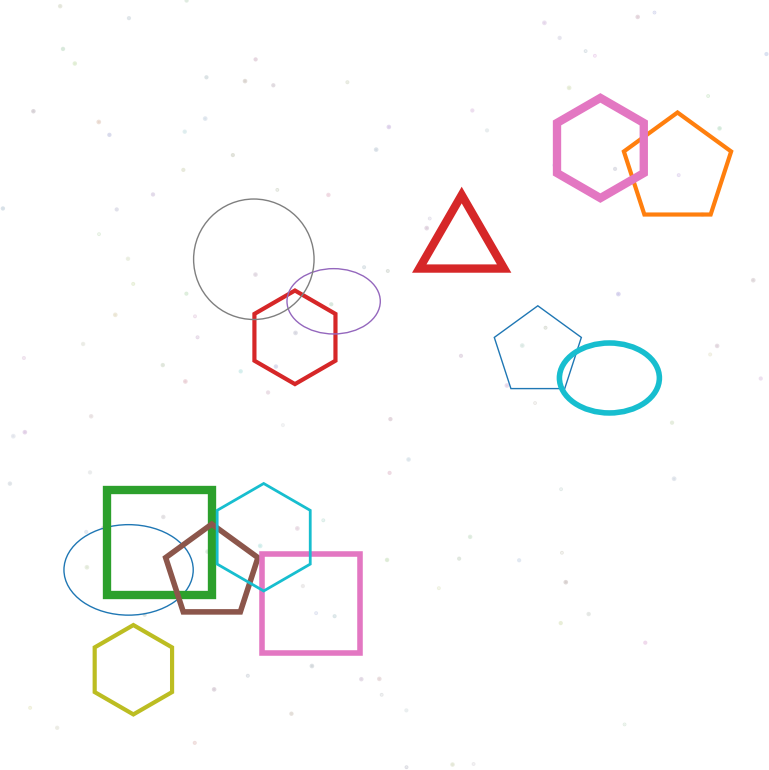[{"shape": "pentagon", "thickness": 0.5, "radius": 0.3, "center": [0.698, 0.543]}, {"shape": "oval", "thickness": 0.5, "radius": 0.42, "center": [0.167, 0.26]}, {"shape": "pentagon", "thickness": 1.5, "radius": 0.37, "center": [0.88, 0.781]}, {"shape": "square", "thickness": 3, "radius": 0.34, "center": [0.207, 0.295]}, {"shape": "hexagon", "thickness": 1.5, "radius": 0.3, "center": [0.383, 0.562]}, {"shape": "triangle", "thickness": 3, "radius": 0.32, "center": [0.6, 0.683]}, {"shape": "oval", "thickness": 0.5, "radius": 0.3, "center": [0.433, 0.609]}, {"shape": "pentagon", "thickness": 2, "radius": 0.32, "center": [0.275, 0.256]}, {"shape": "square", "thickness": 2, "radius": 0.32, "center": [0.404, 0.216]}, {"shape": "hexagon", "thickness": 3, "radius": 0.33, "center": [0.78, 0.808]}, {"shape": "circle", "thickness": 0.5, "radius": 0.39, "center": [0.33, 0.663]}, {"shape": "hexagon", "thickness": 1.5, "radius": 0.29, "center": [0.173, 0.13]}, {"shape": "hexagon", "thickness": 1, "radius": 0.35, "center": [0.342, 0.302]}, {"shape": "oval", "thickness": 2, "radius": 0.32, "center": [0.791, 0.509]}]